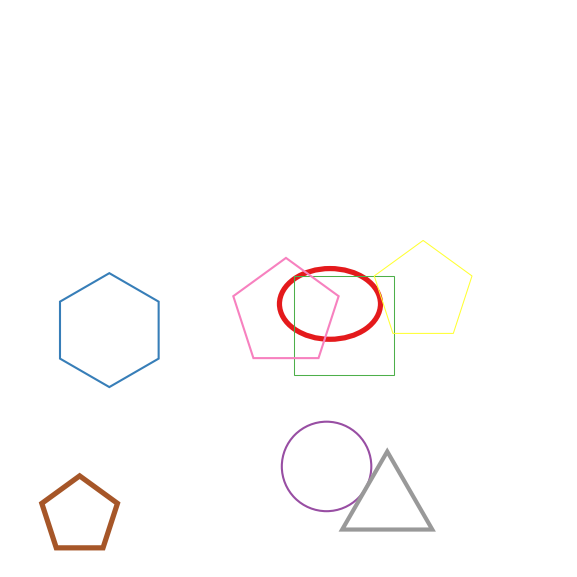[{"shape": "oval", "thickness": 2.5, "radius": 0.44, "center": [0.571, 0.473]}, {"shape": "hexagon", "thickness": 1, "radius": 0.49, "center": [0.189, 0.427]}, {"shape": "square", "thickness": 0.5, "radius": 0.43, "center": [0.596, 0.435]}, {"shape": "circle", "thickness": 1, "radius": 0.39, "center": [0.565, 0.191]}, {"shape": "pentagon", "thickness": 0.5, "radius": 0.44, "center": [0.733, 0.494]}, {"shape": "pentagon", "thickness": 2.5, "radius": 0.34, "center": [0.138, 0.106]}, {"shape": "pentagon", "thickness": 1, "radius": 0.48, "center": [0.495, 0.457]}, {"shape": "triangle", "thickness": 2, "radius": 0.45, "center": [0.671, 0.127]}]